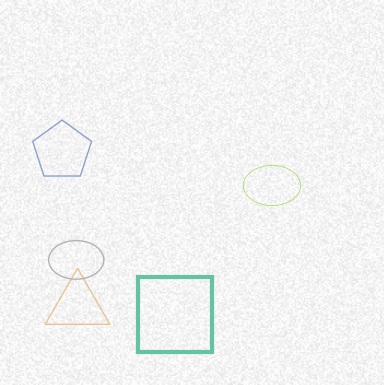[{"shape": "square", "thickness": 3, "radius": 0.48, "center": [0.455, 0.183]}, {"shape": "pentagon", "thickness": 1, "radius": 0.4, "center": [0.161, 0.608]}, {"shape": "oval", "thickness": 0.5, "radius": 0.37, "center": [0.707, 0.518]}, {"shape": "triangle", "thickness": 1, "radius": 0.48, "center": [0.201, 0.206]}, {"shape": "oval", "thickness": 1, "radius": 0.36, "center": [0.198, 0.325]}]